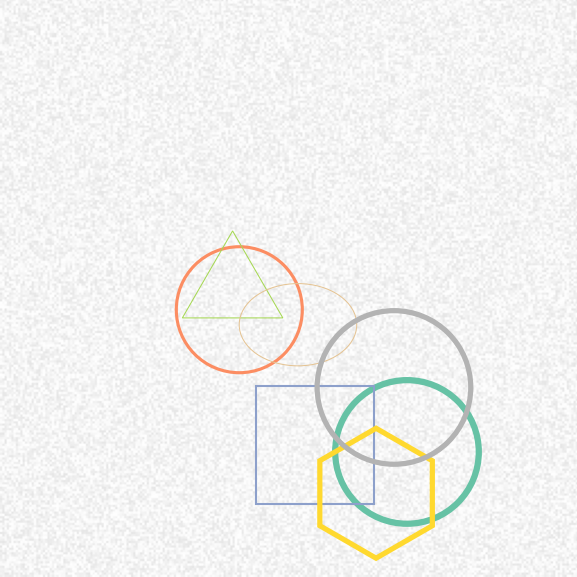[{"shape": "circle", "thickness": 3, "radius": 0.62, "center": [0.705, 0.217]}, {"shape": "circle", "thickness": 1.5, "radius": 0.55, "center": [0.414, 0.463]}, {"shape": "square", "thickness": 1, "radius": 0.51, "center": [0.546, 0.228]}, {"shape": "triangle", "thickness": 0.5, "radius": 0.5, "center": [0.403, 0.499]}, {"shape": "hexagon", "thickness": 2.5, "radius": 0.56, "center": [0.651, 0.145]}, {"shape": "oval", "thickness": 0.5, "radius": 0.51, "center": [0.516, 0.437]}, {"shape": "circle", "thickness": 2.5, "radius": 0.66, "center": [0.682, 0.328]}]